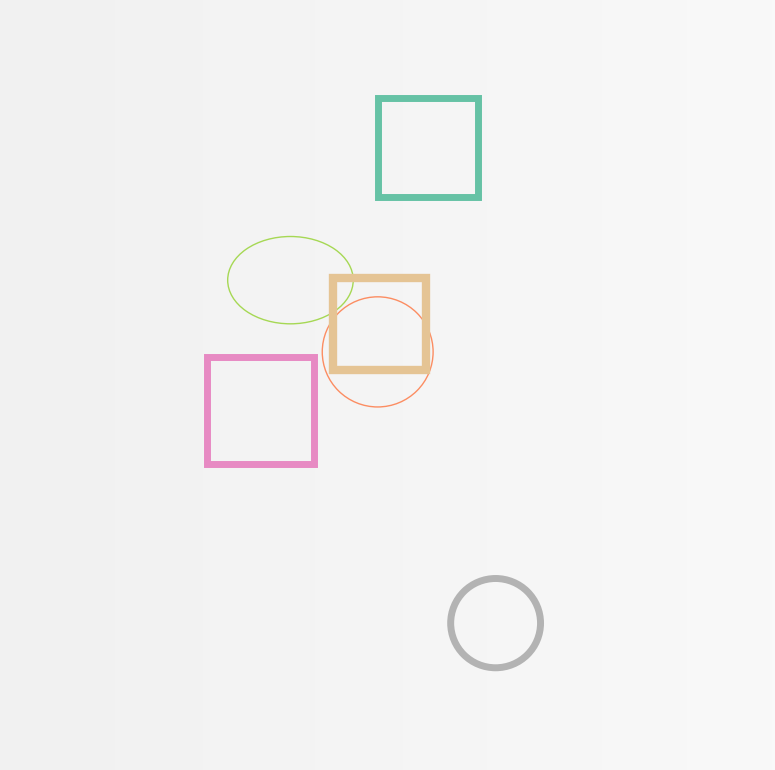[{"shape": "square", "thickness": 2.5, "radius": 0.32, "center": [0.552, 0.809]}, {"shape": "circle", "thickness": 0.5, "radius": 0.36, "center": [0.487, 0.543]}, {"shape": "square", "thickness": 2.5, "radius": 0.35, "center": [0.336, 0.467]}, {"shape": "oval", "thickness": 0.5, "radius": 0.4, "center": [0.375, 0.636]}, {"shape": "square", "thickness": 3, "radius": 0.3, "center": [0.49, 0.579]}, {"shape": "circle", "thickness": 2.5, "radius": 0.29, "center": [0.639, 0.191]}]